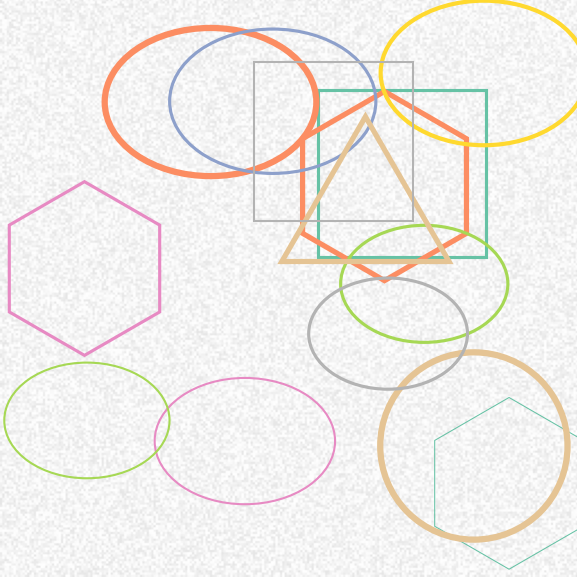[{"shape": "square", "thickness": 1.5, "radius": 0.72, "center": [0.696, 0.699]}, {"shape": "hexagon", "thickness": 0.5, "radius": 0.74, "center": [0.881, 0.162]}, {"shape": "oval", "thickness": 3, "radius": 0.92, "center": [0.365, 0.822]}, {"shape": "hexagon", "thickness": 2.5, "radius": 0.82, "center": [0.666, 0.677]}, {"shape": "oval", "thickness": 1.5, "radius": 0.89, "center": [0.472, 0.824]}, {"shape": "hexagon", "thickness": 1.5, "radius": 0.75, "center": [0.146, 0.534]}, {"shape": "oval", "thickness": 1, "radius": 0.78, "center": [0.424, 0.235]}, {"shape": "oval", "thickness": 1, "radius": 0.72, "center": [0.15, 0.271]}, {"shape": "oval", "thickness": 1.5, "radius": 0.72, "center": [0.735, 0.508]}, {"shape": "oval", "thickness": 2, "radius": 0.89, "center": [0.838, 0.873]}, {"shape": "triangle", "thickness": 2.5, "radius": 0.84, "center": [0.633, 0.63]}, {"shape": "circle", "thickness": 3, "radius": 0.81, "center": [0.821, 0.227]}, {"shape": "oval", "thickness": 1.5, "radius": 0.69, "center": [0.672, 0.421]}, {"shape": "square", "thickness": 1, "radius": 0.69, "center": [0.577, 0.754]}]